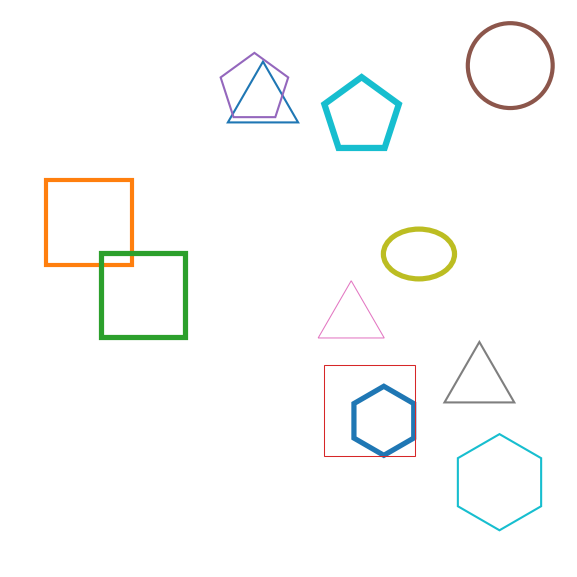[{"shape": "hexagon", "thickness": 2.5, "radius": 0.3, "center": [0.665, 0.27]}, {"shape": "triangle", "thickness": 1, "radius": 0.35, "center": [0.455, 0.822]}, {"shape": "square", "thickness": 2, "radius": 0.37, "center": [0.154, 0.614]}, {"shape": "square", "thickness": 2.5, "radius": 0.36, "center": [0.247, 0.488]}, {"shape": "square", "thickness": 0.5, "radius": 0.39, "center": [0.64, 0.288]}, {"shape": "pentagon", "thickness": 1, "radius": 0.31, "center": [0.441, 0.846]}, {"shape": "circle", "thickness": 2, "radius": 0.37, "center": [0.884, 0.886]}, {"shape": "triangle", "thickness": 0.5, "radius": 0.33, "center": [0.608, 0.447]}, {"shape": "triangle", "thickness": 1, "radius": 0.35, "center": [0.83, 0.337]}, {"shape": "oval", "thickness": 2.5, "radius": 0.31, "center": [0.725, 0.559]}, {"shape": "hexagon", "thickness": 1, "radius": 0.42, "center": [0.865, 0.164]}, {"shape": "pentagon", "thickness": 3, "radius": 0.34, "center": [0.626, 0.798]}]